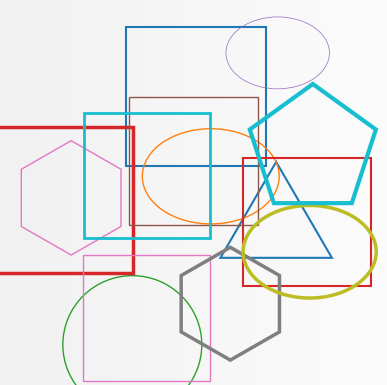[{"shape": "triangle", "thickness": 1.5, "radius": 0.83, "center": [0.713, 0.413]}, {"shape": "square", "thickness": 1.5, "radius": 0.9, "center": [0.505, 0.749]}, {"shape": "oval", "thickness": 1, "radius": 0.88, "center": [0.544, 0.542]}, {"shape": "circle", "thickness": 1, "radius": 0.9, "center": [0.341, 0.105]}, {"shape": "square", "thickness": 1.5, "radius": 0.83, "center": [0.792, 0.425]}, {"shape": "square", "thickness": 2.5, "radius": 0.95, "center": [0.154, 0.481]}, {"shape": "oval", "thickness": 0.5, "radius": 0.67, "center": [0.717, 0.863]}, {"shape": "square", "thickness": 1, "radius": 0.83, "center": [0.501, 0.583]}, {"shape": "square", "thickness": 1, "radius": 0.82, "center": [0.378, 0.174]}, {"shape": "hexagon", "thickness": 1, "radius": 0.74, "center": [0.184, 0.486]}, {"shape": "hexagon", "thickness": 2.5, "radius": 0.73, "center": [0.594, 0.211]}, {"shape": "oval", "thickness": 2.5, "radius": 0.86, "center": [0.799, 0.346]}, {"shape": "pentagon", "thickness": 3, "radius": 0.86, "center": [0.807, 0.611]}, {"shape": "square", "thickness": 2, "radius": 0.81, "center": [0.379, 0.543]}]